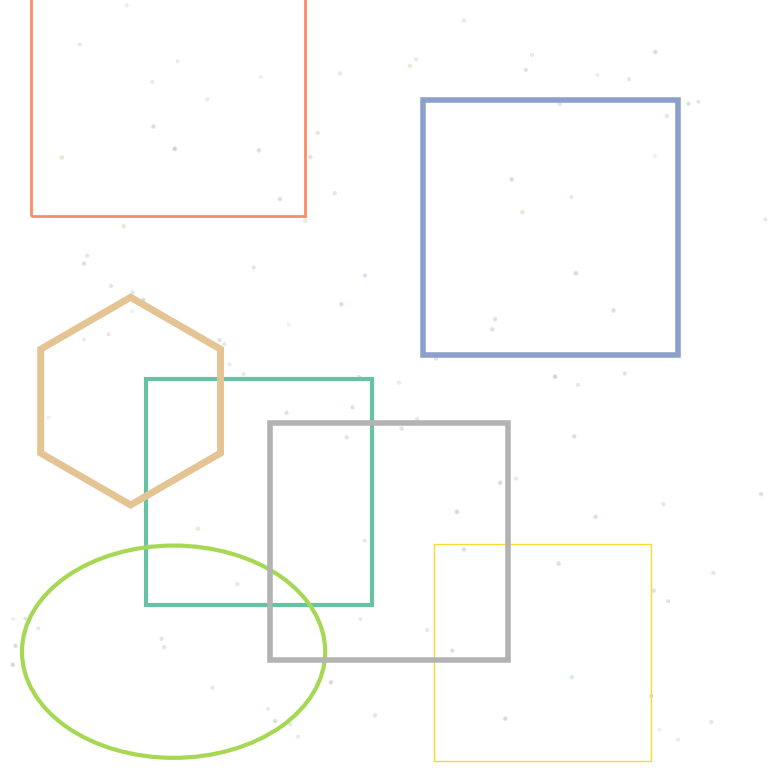[{"shape": "square", "thickness": 1.5, "radius": 0.73, "center": [0.337, 0.361]}, {"shape": "square", "thickness": 1, "radius": 0.89, "center": [0.218, 0.897]}, {"shape": "square", "thickness": 2, "radius": 0.83, "center": [0.715, 0.705]}, {"shape": "oval", "thickness": 1.5, "radius": 0.98, "center": [0.225, 0.154]}, {"shape": "square", "thickness": 0.5, "radius": 0.71, "center": [0.705, 0.152]}, {"shape": "hexagon", "thickness": 2.5, "radius": 0.67, "center": [0.17, 0.479]}, {"shape": "square", "thickness": 2, "radius": 0.77, "center": [0.505, 0.297]}]